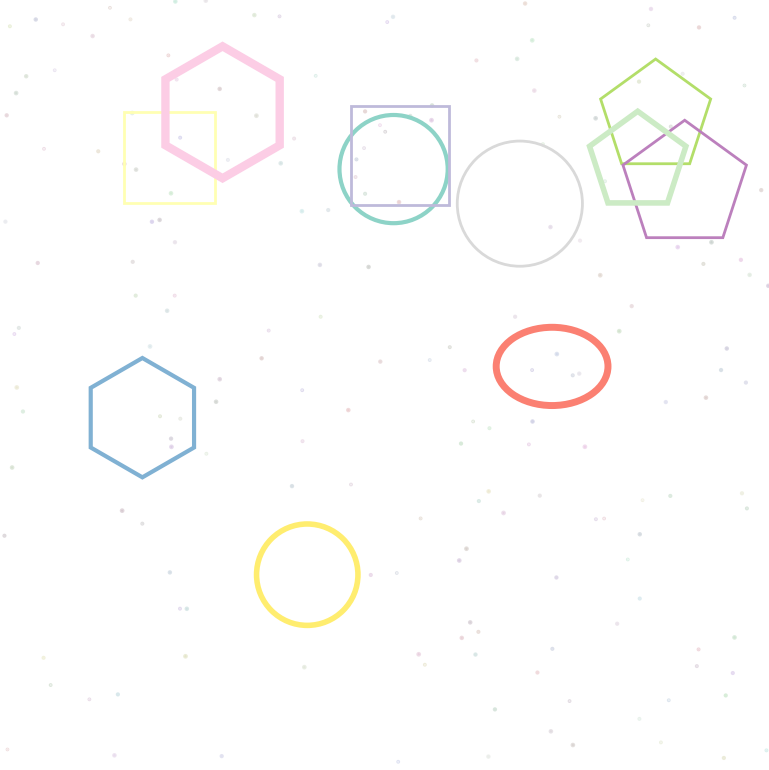[{"shape": "circle", "thickness": 1.5, "radius": 0.35, "center": [0.511, 0.78]}, {"shape": "square", "thickness": 1, "radius": 0.3, "center": [0.22, 0.795]}, {"shape": "square", "thickness": 1, "radius": 0.32, "center": [0.519, 0.798]}, {"shape": "oval", "thickness": 2.5, "radius": 0.36, "center": [0.717, 0.524]}, {"shape": "hexagon", "thickness": 1.5, "radius": 0.39, "center": [0.185, 0.458]}, {"shape": "pentagon", "thickness": 1, "radius": 0.38, "center": [0.851, 0.848]}, {"shape": "hexagon", "thickness": 3, "radius": 0.43, "center": [0.289, 0.854]}, {"shape": "circle", "thickness": 1, "radius": 0.41, "center": [0.675, 0.736]}, {"shape": "pentagon", "thickness": 1, "radius": 0.42, "center": [0.889, 0.76]}, {"shape": "pentagon", "thickness": 2, "radius": 0.33, "center": [0.828, 0.79]}, {"shape": "circle", "thickness": 2, "radius": 0.33, "center": [0.399, 0.254]}]